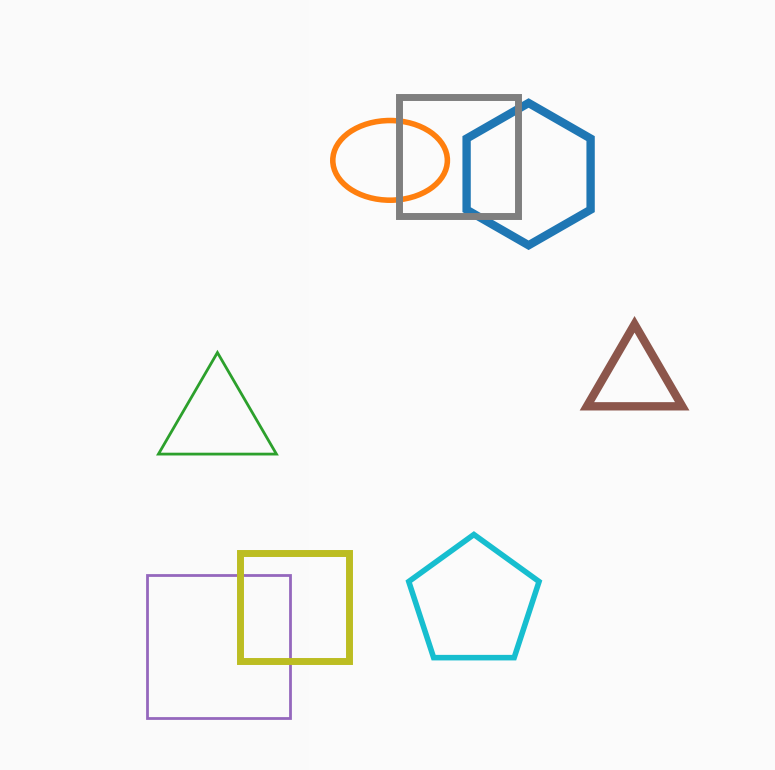[{"shape": "hexagon", "thickness": 3, "radius": 0.46, "center": [0.682, 0.774]}, {"shape": "oval", "thickness": 2, "radius": 0.37, "center": [0.503, 0.792]}, {"shape": "triangle", "thickness": 1, "radius": 0.44, "center": [0.281, 0.454]}, {"shape": "square", "thickness": 1, "radius": 0.46, "center": [0.282, 0.16]}, {"shape": "triangle", "thickness": 3, "radius": 0.36, "center": [0.819, 0.508]}, {"shape": "square", "thickness": 2.5, "radius": 0.39, "center": [0.592, 0.797]}, {"shape": "square", "thickness": 2.5, "radius": 0.35, "center": [0.38, 0.212]}, {"shape": "pentagon", "thickness": 2, "radius": 0.44, "center": [0.611, 0.217]}]